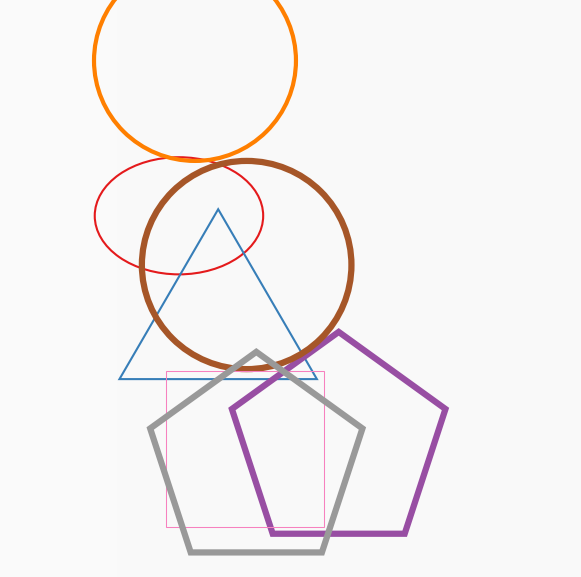[{"shape": "oval", "thickness": 1, "radius": 0.72, "center": [0.308, 0.625]}, {"shape": "triangle", "thickness": 1, "radius": 0.98, "center": [0.375, 0.441]}, {"shape": "pentagon", "thickness": 3, "radius": 0.97, "center": [0.583, 0.231]}, {"shape": "circle", "thickness": 2, "radius": 0.87, "center": [0.335, 0.894]}, {"shape": "circle", "thickness": 3, "radius": 0.9, "center": [0.424, 0.54]}, {"shape": "square", "thickness": 0.5, "radius": 0.68, "center": [0.421, 0.222]}, {"shape": "pentagon", "thickness": 3, "radius": 0.96, "center": [0.441, 0.198]}]